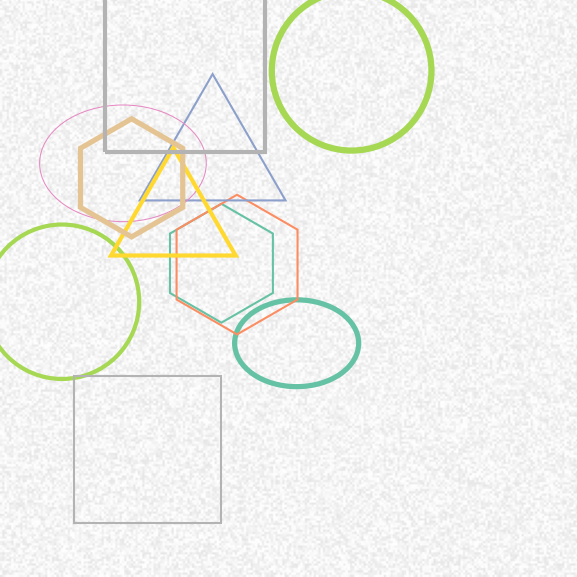[{"shape": "hexagon", "thickness": 1, "radius": 0.51, "center": [0.383, 0.543]}, {"shape": "oval", "thickness": 2.5, "radius": 0.54, "center": [0.514, 0.405]}, {"shape": "hexagon", "thickness": 1, "radius": 0.6, "center": [0.41, 0.541]}, {"shape": "triangle", "thickness": 1, "radius": 0.73, "center": [0.368, 0.725]}, {"shape": "oval", "thickness": 0.5, "radius": 0.72, "center": [0.213, 0.716]}, {"shape": "circle", "thickness": 2, "radius": 0.67, "center": [0.107, 0.477]}, {"shape": "circle", "thickness": 3, "radius": 0.69, "center": [0.609, 0.877]}, {"shape": "triangle", "thickness": 2, "radius": 0.62, "center": [0.3, 0.619]}, {"shape": "hexagon", "thickness": 2.5, "radius": 0.51, "center": [0.228, 0.691]}, {"shape": "square", "thickness": 1, "radius": 0.64, "center": [0.255, 0.22]}, {"shape": "square", "thickness": 2, "radius": 0.69, "center": [0.321, 0.875]}]